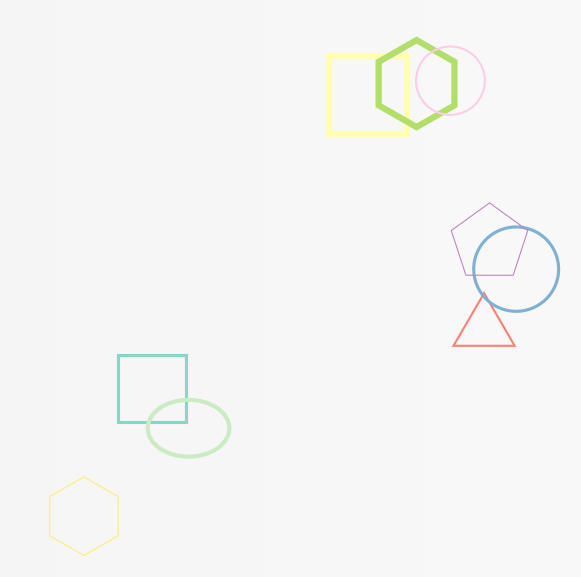[{"shape": "square", "thickness": 1.5, "radius": 0.29, "center": [0.262, 0.327]}, {"shape": "square", "thickness": 3, "radius": 0.33, "center": [0.633, 0.835]}, {"shape": "triangle", "thickness": 1, "radius": 0.3, "center": [0.833, 0.431]}, {"shape": "circle", "thickness": 1.5, "radius": 0.37, "center": [0.888, 0.533]}, {"shape": "hexagon", "thickness": 3, "radius": 0.38, "center": [0.717, 0.854]}, {"shape": "circle", "thickness": 1, "radius": 0.3, "center": [0.775, 0.859]}, {"shape": "pentagon", "thickness": 0.5, "radius": 0.35, "center": [0.842, 0.579]}, {"shape": "oval", "thickness": 2, "radius": 0.35, "center": [0.324, 0.258]}, {"shape": "hexagon", "thickness": 0.5, "radius": 0.34, "center": [0.144, 0.105]}]